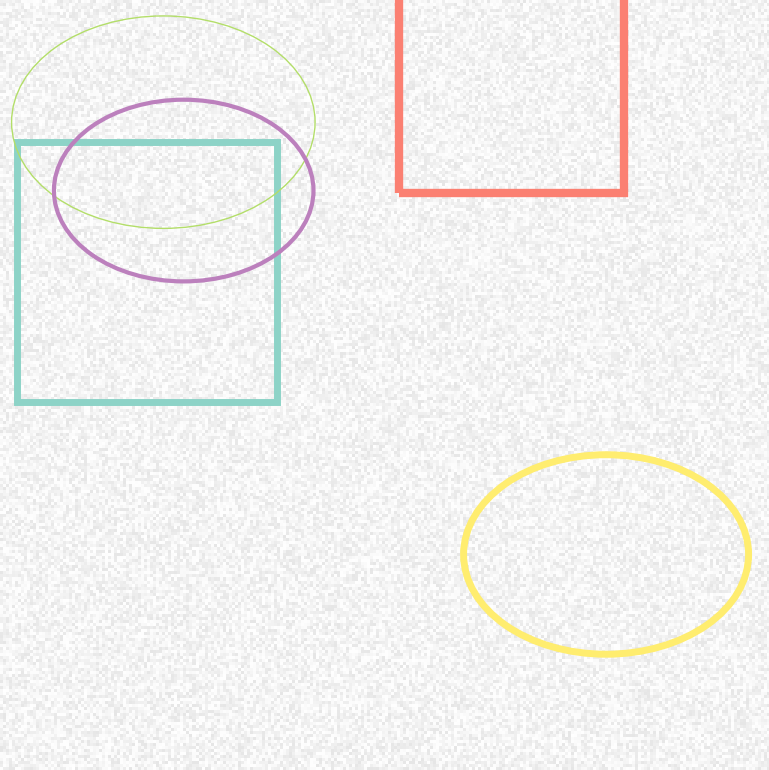[{"shape": "square", "thickness": 2.5, "radius": 0.85, "center": [0.191, 0.647]}, {"shape": "square", "thickness": 3, "radius": 0.73, "center": [0.665, 0.896]}, {"shape": "oval", "thickness": 0.5, "radius": 0.99, "center": [0.212, 0.841]}, {"shape": "oval", "thickness": 1.5, "radius": 0.84, "center": [0.239, 0.753]}, {"shape": "oval", "thickness": 2.5, "radius": 0.93, "center": [0.787, 0.28]}]